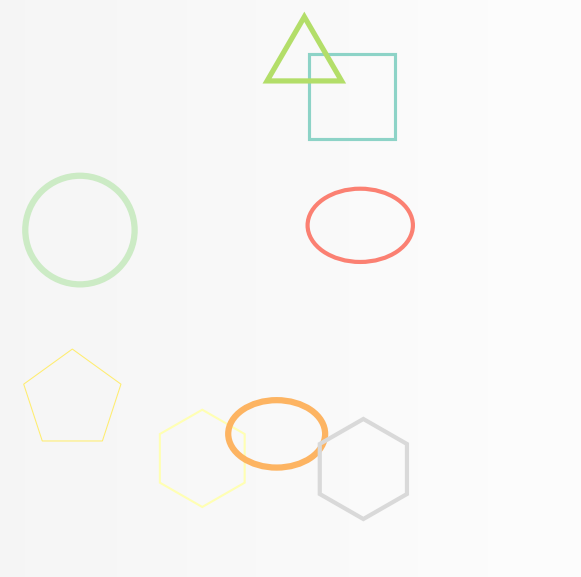[{"shape": "square", "thickness": 1.5, "radius": 0.37, "center": [0.606, 0.832]}, {"shape": "hexagon", "thickness": 1, "radius": 0.42, "center": [0.348, 0.205]}, {"shape": "oval", "thickness": 2, "radius": 0.45, "center": [0.62, 0.609]}, {"shape": "oval", "thickness": 3, "radius": 0.42, "center": [0.476, 0.248]}, {"shape": "triangle", "thickness": 2.5, "radius": 0.37, "center": [0.524, 0.896]}, {"shape": "hexagon", "thickness": 2, "radius": 0.43, "center": [0.625, 0.187]}, {"shape": "circle", "thickness": 3, "radius": 0.47, "center": [0.138, 0.601]}, {"shape": "pentagon", "thickness": 0.5, "radius": 0.44, "center": [0.124, 0.307]}]